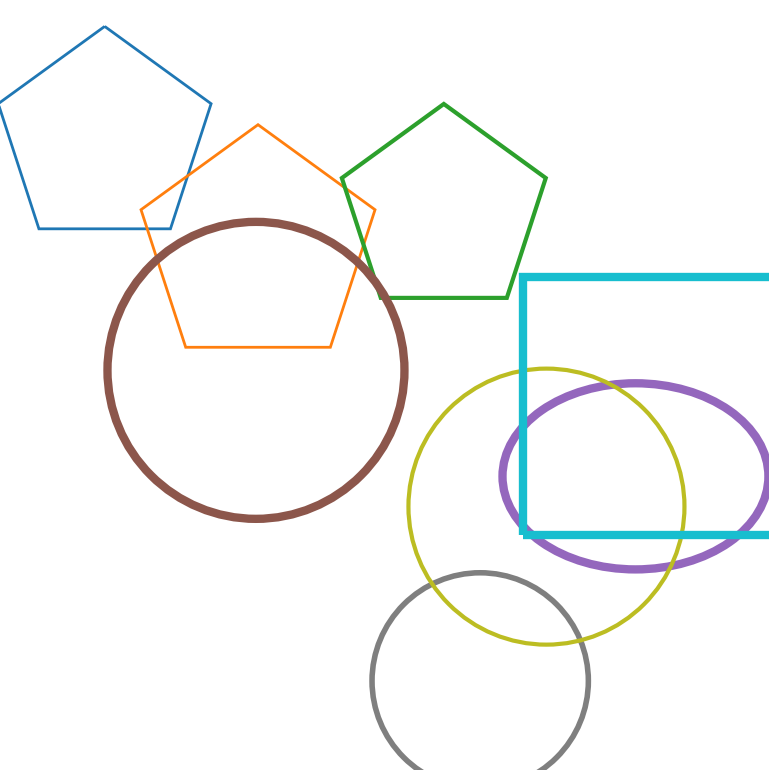[{"shape": "pentagon", "thickness": 1, "radius": 0.73, "center": [0.136, 0.82]}, {"shape": "pentagon", "thickness": 1, "radius": 0.8, "center": [0.335, 0.678]}, {"shape": "pentagon", "thickness": 1.5, "radius": 0.7, "center": [0.576, 0.726]}, {"shape": "oval", "thickness": 3, "radius": 0.86, "center": [0.825, 0.381]}, {"shape": "circle", "thickness": 3, "radius": 0.96, "center": [0.332, 0.519]}, {"shape": "circle", "thickness": 2, "radius": 0.7, "center": [0.624, 0.116]}, {"shape": "circle", "thickness": 1.5, "radius": 0.9, "center": [0.71, 0.342]}, {"shape": "square", "thickness": 3, "radius": 0.84, "center": [0.846, 0.473]}]